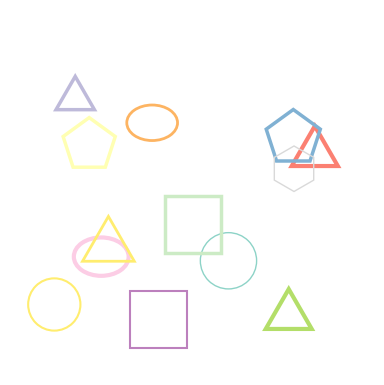[{"shape": "circle", "thickness": 1, "radius": 0.37, "center": [0.593, 0.323]}, {"shape": "pentagon", "thickness": 2.5, "radius": 0.36, "center": [0.232, 0.623]}, {"shape": "triangle", "thickness": 2.5, "radius": 0.29, "center": [0.195, 0.744]}, {"shape": "triangle", "thickness": 3, "radius": 0.35, "center": [0.818, 0.603]}, {"shape": "pentagon", "thickness": 2.5, "radius": 0.37, "center": [0.762, 0.642]}, {"shape": "oval", "thickness": 2, "radius": 0.33, "center": [0.395, 0.681]}, {"shape": "triangle", "thickness": 3, "radius": 0.34, "center": [0.75, 0.18]}, {"shape": "oval", "thickness": 3, "radius": 0.36, "center": [0.263, 0.333]}, {"shape": "hexagon", "thickness": 1, "radius": 0.3, "center": [0.764, 0.562]}, {"shape": "square", "thickness": 1.5, "radius": 0.37, "center": [0.411, 0.17]}, {"shape": "square", "thickness": 2.5, "radius": 0.37, "center": [0.501, 0.417]}, {"shape": "circle", "thickness": 1.5, "radius": 0.34, "center": [0.141, 0.209]}, {"shape": "triangle", "thickness": 2, "radius": 0.39, "center": [0.282, 0.36]}]